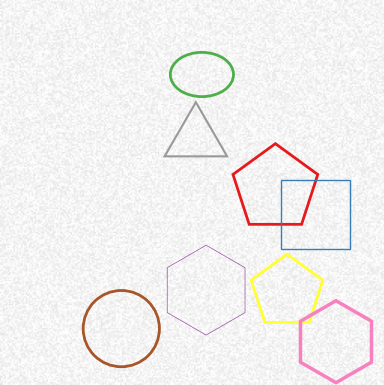[{"shape": "pentagon", "thickness": 2, "radius": 0.58, "center": [0.715, 0.511]}, {"shape": "square", "thickness": 1, "radius": 0.45, "center": [0.818, 0.443]}, {"shape": "oval", "thickness": 2, "radius": 0.41, "center": [0.524, 0.807]}, {"shape": "hexagon", "thickness": 0.5, "radius": 0.58, "center": [0.535, 0.246]}, {"shape": "pentagon", "thickness": 2, "radius": 0.49, "center": [0.745, 0.242]}, {"shape": "circle", "thickness": 2, "radius": 0.49, "center": [0.315, 0.146]}, {"shape": "hexagon", "thickness": 2.5, "radius": 0.53, "center": [0.873, 0.112]}, {"shape": "triangle", "thickness": 1.5, "radius": 0.47, "center": [0.509, 0.641]}]